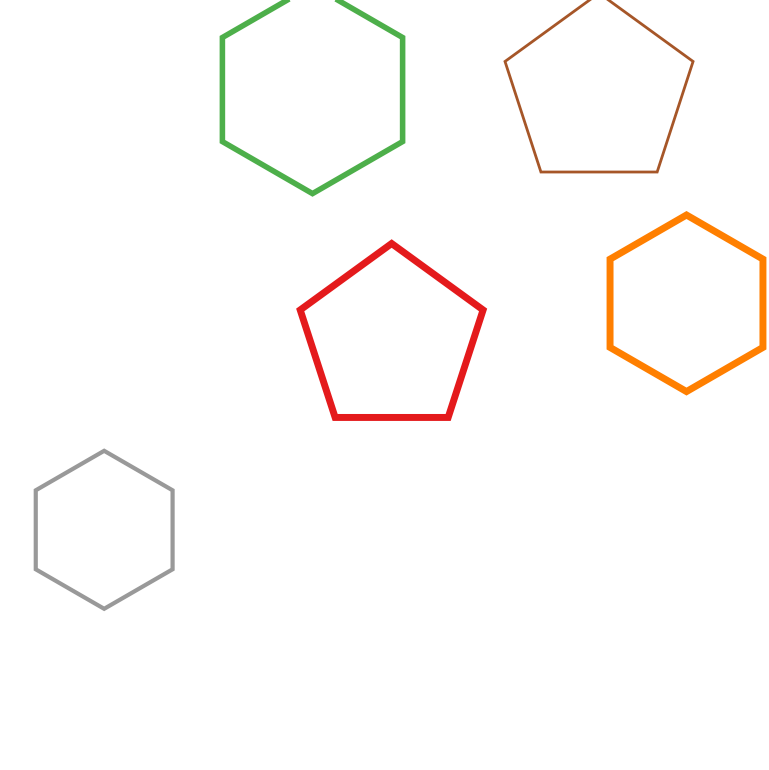[{"shape": "pentagon", "thickness": 2.5, "radius": 0.62, "center": [0.509, 0.559]}, {"shape": "hexagon", "thickness": 2, "radius": 0.68, "center": [0.406, 0.884]}, {"shape": "hexagon", "thickness": 2.5, "radius": 0.57, "center": [0.892, 0.606]}, {"shape": "pentagon", "thickness": 1, "radius": 0.64, "center": [0.778, 0.88]}, {"shape": "hexagon", "thickness": 1.5, "radius": 0.51, "center": [0.135, 0.312]}]